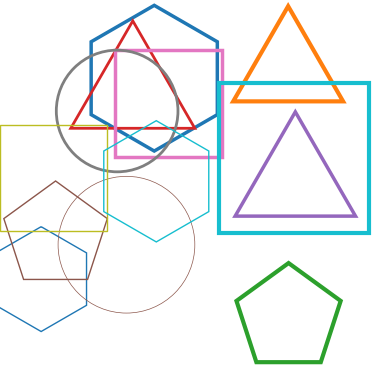[{"shape": "hexagon", "thickness": 1, "radius": 0.68, "center": [0.107, 0.275]}, {"shape": "hexagon", "thickness": 2.5, "radius": 0.95, "center": [0.401, 0.797]}, {"shape": "triangle", "thickness": 3, "radius": 0.82, "center": [0.748, 0.819]}, {"shape": "pentagon", "thickness": 3, "radius": 0.71, "center": [0.75, 0.174]}, {"shape": "triangle", "thickness": 2, "radius": 0.93, "center": [0.345, 0.76]}, {"shape": "triangle", "thickness": 2.5, "radius": 0.9, "center": [0.767, 0.529]}, {"shape": "pentagon", "thickness": 1, "radius": 0.71, "center": [0.144, 0.389]}, {"shape": "circle", "thickness": 0.5, "radius": 0.89, "center": [0.328, 0.364]}, {"shape": "square", "thickness": 2.5, "radius": 0.69, "center": [0.437, 0.731]}, {"shape": "circle", "thickness": 2, "radius": 0.79, "center": [0.304, 0.712]}, {"shape": "square", "thickness": 1, "radius": 0.69, "center": [0.14, 0.538]}, {"shape": "hexagon", "thickness": 1, "radius": 0.79, "center": [0.406, 0.529]}, {"shape": "square", "thickness": 3, "radius": 0.98, "center": [0.764, 0.589]}]